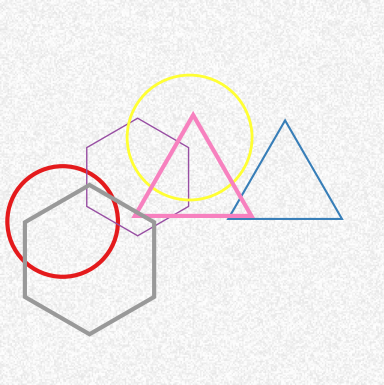[{"shape": "circle", "thickness": 3, "radius": 0.72, "center": [0.163, 0.425]}, {"shape": "triangle", "thickness": 1.5, "radius": 0.85, "center": [0.741, 0.517]}, {"shape": "hexagon", "thickness": 1, "radius": 0.76, "center": [0.358, 0.54]}, {"shape": "circle", "thickness": 2, "radius": 0.81, "center": [0.492, 0.643]}, {"shape": "triangle", "thickness": 3, "radius": 0.87, "center": [0.502, 0.527]}, {"shape": "hexagon", "thickness": 3, "radius": 0.97, "center": [0.233, 0.326]}]